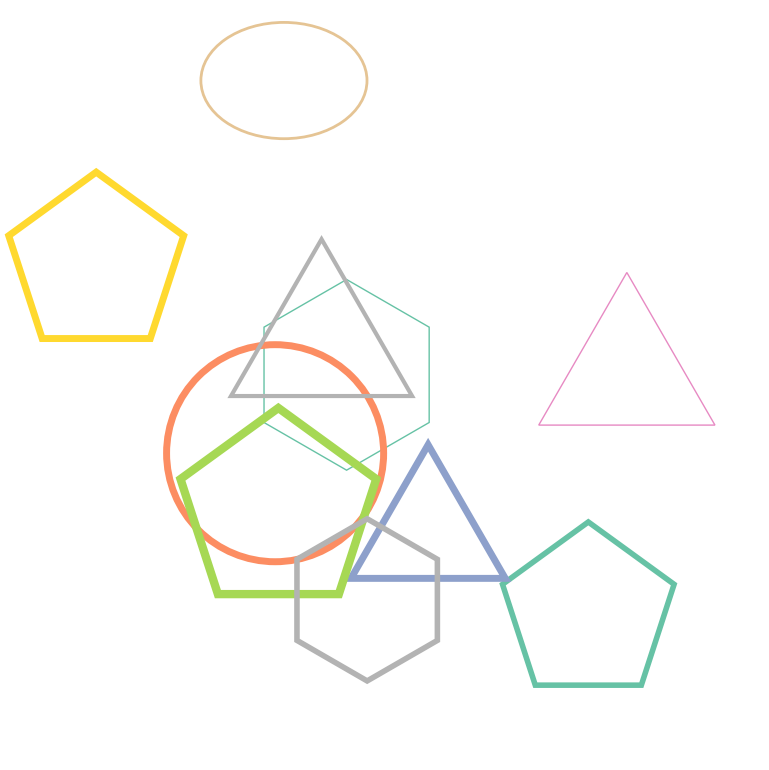[{"shape": "hexagon", "thickness": 0.5, "radius": 0.62, "center": [0.45, 0.513]}, {"shape": "pentagon", "thickness": 2, "radius": 0.59, "center": [0.764, 0.205]}, {"shape": "circle", "thickness": 2.5, "radius": 0.7, "center": [0.357, 0.411]}, {"shape": "triangle", "thickness": 2.5, "radius": 0.58, "center": [0.556, 0.307]}, {"shape": "triangle", "thickness": 0.5, "radius": 0.66, "center": [0.814, 0.514]}, {"shape": "pentagon", "thickness": 3, "radius": 0.67, "center": [0.362, 0.337]}, {"shape": "pentagon", "thickness": 2.5, "radius": 0.6, "center": [0.125, 0.657]}, {"shape": "oval", "thickness": 1, "radius": 0.54, "center": [0.369, 0.895]}, {"shape": "hexagon", "thickness": 2, "radius": 0.53, "center": [0.477, 0.221]}, {"shape": "triangle", "thickness": 1.5, "radius": 0.68, "center": [0.418, 0.554]}]